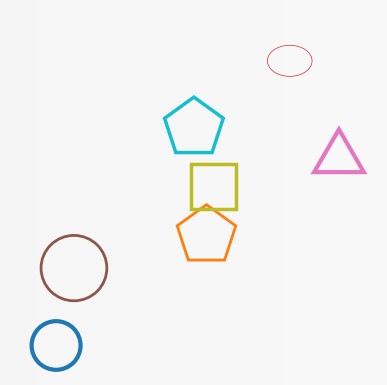[{"shape": "circle", "thickness": 3, "radius": 0.32, "center": [0.145, 0.103]}, {"shape": "pentagon", "thickness": 2, "radius": 0.4, "center": [0.533, 0.389]}, {"shape": "oval", "thickness": 0.5, "radius": 0.29, "center": [0.748, 0.842]}, {"shape": "circle", "thickness": 2, "radius": 0.42, "center": [0.191, 0.304]}, {"shape": "triangle", "thickness": 3, "radius": 0.37, "center": [0.875, 0.59]}, {"shape": "square", "thickness": 2.5, "radius": 0.29, "center": [0.551, 0.516]}, {"shape": "pentagon", "thickness": 2.5, "radius": 0.4, "center": [0.5, 0.668]}]